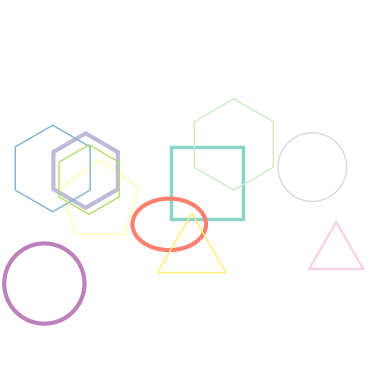[{"shape": "square", "thickness": 2.5, "radius": 0.47, "center": [0.537, 0.525]}, {"shape": "pentagon", "thickness": 1, "radius": 0.53, "center": [0.259, 0.478]}, {"shape": "hexagon", "thickness": 3, "radius": 0.48, "center": [0.222, 0.557]}, {"shape": "oval", "thickness": 3, "radius": 0.48, "center": [0.44, 0.417]}, {"shape": "hexagon", "thickness": 1, "radius": 0.56, "center": [0.137, 0.562]}, {"shape": "hexagon", "thickness": 1, "radius": 0.45, "center": [0.231, 0.534]}, {"shape": "triangle", "thickness": 1.5, "radius": 0.41, "center": [0.873, 0.342]}, {"shape": "circle", "thickness": 1, "radius": 0.45, "center": [0.811, 0.566]}, {"shape": "circle", "thickness": 3, "radius": 0.52, "center": [0.115, 0.263]}, {"shape": "hexagon", "thickness": 1, "radius": 0.59, "center": [0.607, 0.625]}, {"shape": "triangle", "thickness": 1, "radius": 0.51, "center": [0.498, 0.343]}]